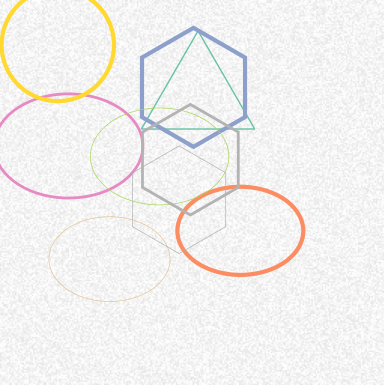[{"shape": "triangle", "thickness": 1, "radius": 0.85, "center": [0.514, 0.75]}, {"shape": "oval", "thickness": 3, "radius": 0.82, "center": [0.624, 0.4]}, {"shape": "hexagon", "thickness": 3, "radius": 0.77, "center": [0.503, 0.773]}, {"shape": "oval", "thickness": 2, "radius": 0.97, "center": [0.178, 0.621]}, {"shape": "oval", "thickness": 0.5, "radius": 0.9, "center": [0.415, 0.594]}, {"shape": "circle", "thickness": 3, "radius": 0.73, "center": [0.15, 0.883]}, {"shape": "oval", "thickness": 0.5, "radius": 0.79, "center": [0.284, 0.327]}, {"shape": "hexagon", "thickness": 0.5, "radius": 0.7, "center": [0.465, 0.481]}, {"shape": "hexagon", "thickness": 2, "radius": 0.72, "center": [0.494, 0.585]}]